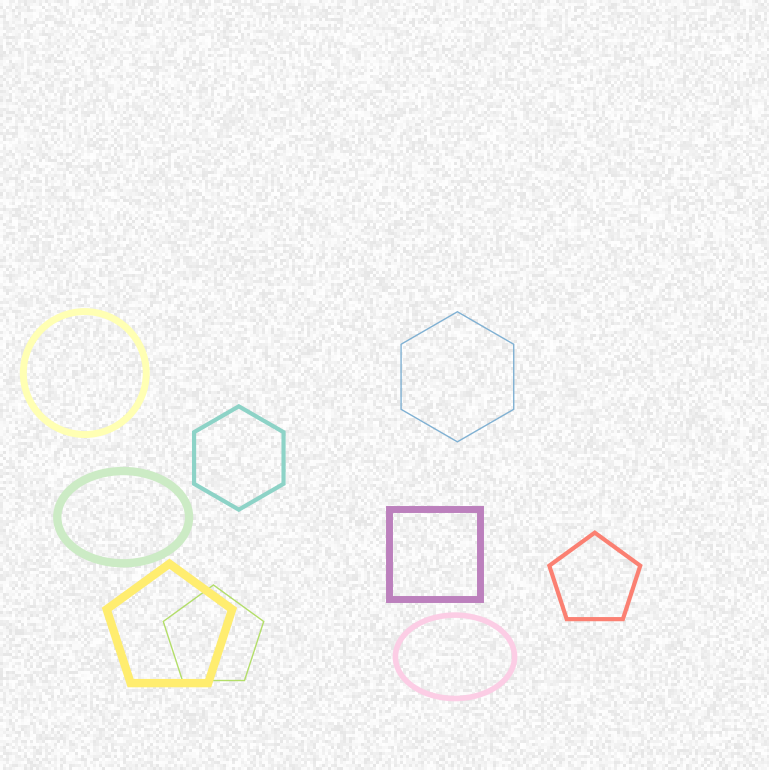[{"shape": "hexagon", "thickness": 1.5, "radius": 0.34, "center": [0.31, 0.405]}, {"shape": "circle", "thickness": 2.5, "radius": 0.4, "center": [0.11, 0.516]}, {"shape": "pentagon", "thickness": 1.5, "radius": 0.31, "center": [0.772, 0.246]}, {"shape": "hexagon", "thickness": 0.5, "radius": 0.42, "center": [0.594, 0.511]}, {"shape": "pentagon", "thickness": 0.5, "radius": 0.34, "center": [0.277, 0.172]}, {"shape": "oval", "thickness": 2, "radius": 0.39, "center": [0.591, 0.147]}, {"shape": "square", "thickness": 2.5, "radius": 0.29, "center": [0.564, 0.281]}, {"shape": "oval", "thickness": 3, "radius": 0.43, "center": [0.16, 0.328]}, {"shape": "pentagon", "thickness": 3, "radius": 0.43, "center": [0.22, 0.182]}]